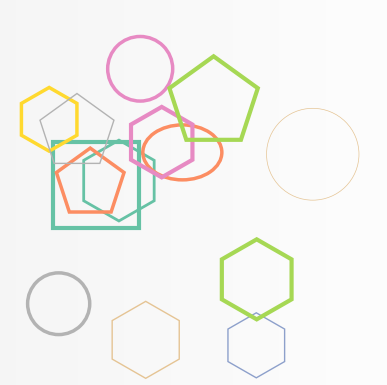[{"shape": "square", "thickness": 3, "radius": 0.55, "center": [0.247, 0.52]}, {"shape": "hexagon", "thickness": 2, "radius": 0.52, "center": [0.307, 0.531]}, {"shape": "oval", "thickness": 2.5, "radius": 0.51, "center": [0.471, 0.604]}, {"shape": "pentagon", "thickness": 2.5, "radius": 0.46, "center": [0.233, 0.524]}, {"shape": "hexagon", "thickness": 1, "radius": 0.42, "center": [0.661, 0.103]}, {"shape": "circle", "thickness": 2.5, "radius": 0.42, "center": [0.362, 0.821]}, {"shape": "hexagon", "thickness": 3, "radius": 0.46, "center": [0.417, 0.631]}, {"shape": "hexagon", "thickness": 3, "radius": 0.52, "center": [0.662, 0.274]}, {"shape": "pentagon", "thickness": 3, "radius": 0.6, "center": [0.551, 0.734]}, {"shape": "hexagon", "thickness": 2.5, "radius": 0.41, "center": [0.127, 0.69]}, {"shape": "circle", "thickness": 0.5, "radius": 0.6, "center": [0.807, 0.599]}, {"shape": "hexagon", "thickness": 1, "radius": 0.5, "center": [0.376, 0.117]}, {"shape": "circle", "thickness": 2.5, "radius": 0.4, "center": [0.151, 0.211]}, {"shape": "pentagon", "thickness": 1, "radius": 0.5, "center": [0.199, 0.657]}]